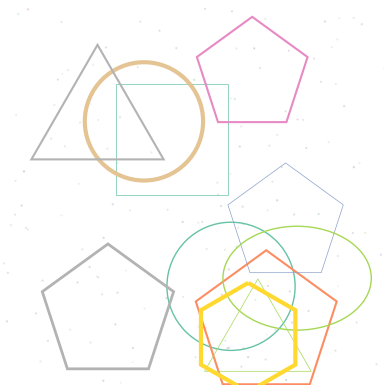[{"shape": "circle", "thickness": 1, "radius": 0.83, "center": [0.6, 0.256]}, {"shape": "square", "thickness": 0.5, "radius": 0.73, "center": [0.447, 0.638]}, {"shape": "pentagon", "thickness": 1.5, "radius": 0.96, "center": [0.692, 0.158]}, {"shape": "pentagon", "thickness": 0.5, "radius": 0.79, "center": [0.742, 0.419]}, {"shape": "pentagon", "thickness": 1.5, "radius": 0.76, "center": [0.655, 0.805]}, {"shape": "oval", "thickness": 1, "radius": 0.96, "center": [0.772, 0.277]}, {"shape": "triangle", "thickness": 0.5, "radius": 0.8, "center": [0.67, 0.116]}, {"shape": "hexagon", "thickness": 3, "radius": 0.71, "center": [0.645, 0.124]}, {"shape": "circle", "thickness": 3, "radius": 0.77, "center": [0.374, 0.685]}, {"shape": "pentagon", "thickness": 2, "radius": 0.9, "center": [0.28, 0.187]}, {"shape": "triangle", "thickness": 1.5, "radius": 0.99, "center": [0.253, 0.685]}]